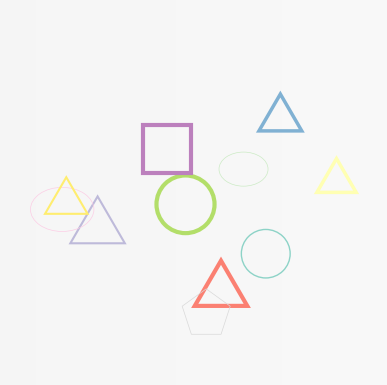[{"shape": "circle", "thickness": 1, "radius": 0.31, "center": [0.686, 0.341]}, {"shape": "triangle", "thickness": 2.5, "radius": 0.29, "center": [0.868, 0.53]}, {"shape": "triangle", "thickness": 1.5, "radius": 0.41, "center": [0.252, 0.409]}, {"shape": "triangle", "thickness": 3, "radius": 0.39, "center": [0.57, 0.245]}, {"shape": "triangle", "thickness": 2.5, "radius": 0.32, "center": [0.723, 0.692]}, {"shape": "circle", "thickness": 3, "radius": 0.37, "center": [0.479, 0.469]}, {"shape": "oval", "thickness": 0.5, "radius": 0.41, "center": [0.16, 0.456]}, {"shape": "pentagon", "thickness": 0.5, "radius": 0.33, "center": [0.532, 0.185]}, {"shape": "square", "thickness": 3, "radius": 0.31, "center": [0.431, 0.613]}, {"shape": "oval", "thickness": 0.5, "radius": 0.32, "center": [0.628, 0.561]}, {"shape": "triangle", "thickness": 1.5, "radius": 0.32, "center": [0.171, 0.476]}]